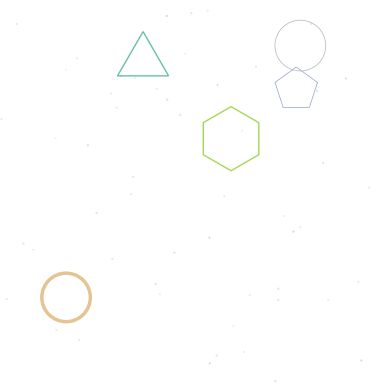[{"shape": "triangle", "thickness": 1, "radius": 0.38, "center": [0.372, 0.841]}, {"shape": "pentagon", "thickness": 0.5, "radius": 0.29, "center": [0.77, 0.768]}, {"shape": "hexagon", "thickness": 1, "radius": 0.42, "center": [0.6, 0.64]}, {"shape": "circle", "thickness": 2.5, "radius": 0.32, "center": [0.172, 0.227]}, {"shape": "circle", "thickness": 0.5, "radius": 0.33, "center": [0.78, 0.882]}]